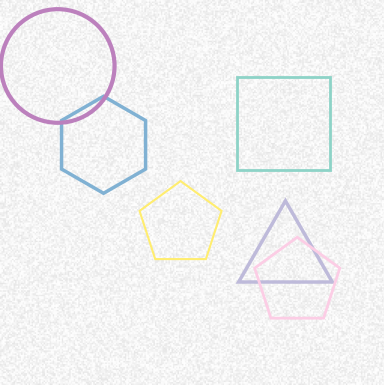[{"shape": "square", "thickness": 2, "radius": 0.6, "center": [0.737, 0.678]}, {"shape": "triangle", "thickness": 2.5, "radius": 0.7, "center": [0.741, 0.338]}, {"shape": "hexagon", "thickness": 2.5, "radius": 0.63, "center": [0.269, 0.624]}, {"shape": "pentagon", "thickness": 2, "radius": 0.58, "center": [0.772, 0.268]}, {"shape": "circle", "thickness": 3, "radius": 0.74, "center": [0.15, 0.829]}, {"shape": "pentagon", "thickness": 1.5, "radius": 0.56, "center": [0.469, 0.418]}]